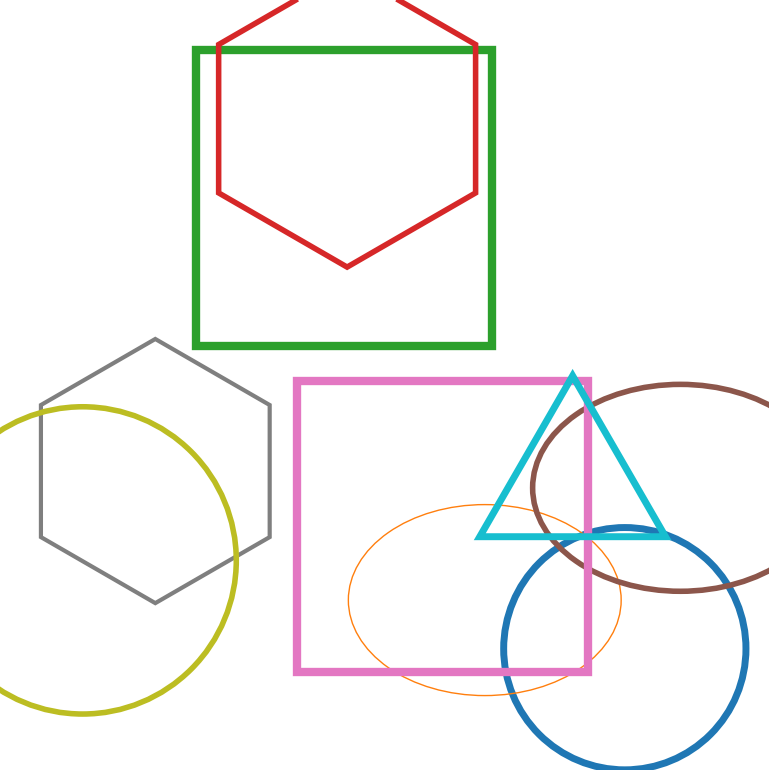[{"shape": "circle", "thickness": 2.5, "radius": 0.79, "center": [0.811, 0.158]}, {"shape": "oval", "thickness": 0.5, "radius": 0.89, "center": [0.63, 0.221]}, {"shape": "square", "thickness": 3, "radius": 0.96, "center": [0.447, 0.743]}, {"shape": "hexagon", "thickness": 2, "radius": 0.96, "center": [0.451, 0.846]}, {"shape": "oval", "thickness": 2, "radius": 0.96, "center": [0.884, 0.366]}, {"shape": "square", "thickness": 3, "radius": 0.94, "center": [0.574, 0.317]}, {"shape": "hexagon", "thickness": 1.5, "radius": 0.86, "center": [0.202, 0.388]}, {"shape": "circle", "thickness": 2, "radius": 1.0, "center": [0.107, 0.272]}, {"shape": "triangle", "thickness": 2.5, "radius": 0.7, "center": [0.744, 0.373]}]